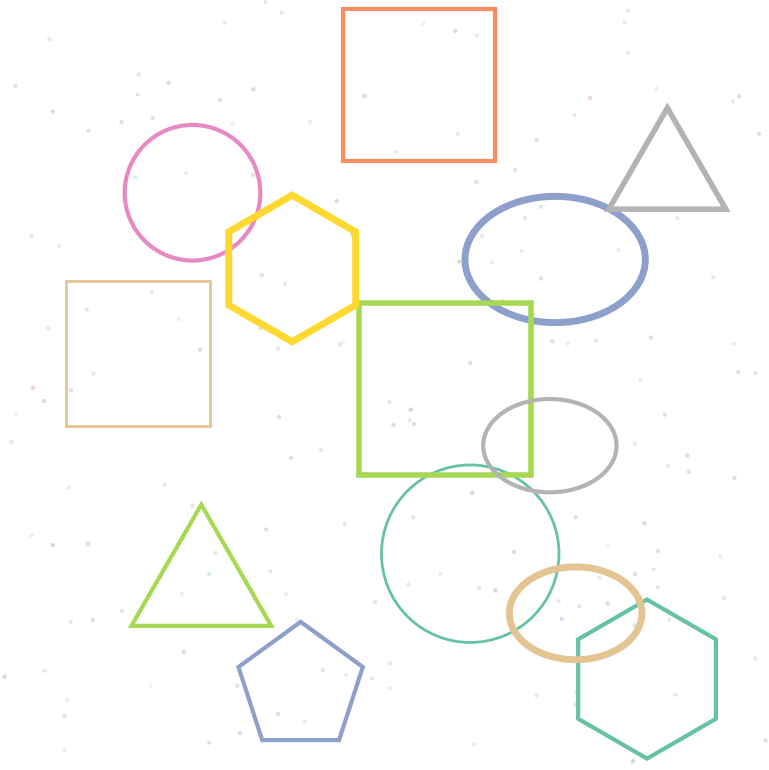[{"shape": "hexagon", "thickness": 1.5, "radius": 0.52, "center": [0.84, 0.118]}, {"shape": "circle", "thickness": 1, "radius": 0.58, "center": [0.611, 0.281]}, {"shape": "square", "thickness": 1.5, "radius": 0.49, "center": [0.544, 0.889]}, {"shape": "pentagon", "thickness": 1.5, "radius": 0.42, "center": [0.39, 0.108]}, {"shape": "oval", "thickness": 2.5, "radius": 0.59, "center": [0.721, 0.663]}, {"shape": "circle", "thickness": 1.5, "radius": 0.44, "center": [0.25, 0.75]}, {"shape": "triangle", "thickness": 1.5, "radius": 0.52, "center": [0.261, 0.24]}, {"shape": "square", "thickness": 2, "radius": 0.56, "center": [0.578, 0.495]}, {"shape": "hexagon", "thickness": 2.5, "radius": 0.48, "center": [0.379, 0.651]}, {"shape": "oval", "thickness": 2.5, "radius": 0.43, "center": [0.748, 0.203]}, {"shape": "square", "thickness": 1, "radius": 0.47, "center": [0.179, 0.541]}, {"shape": "triangle", "thickness": 2, "radius": 0.44, "center": [0.867, 0.772]}, {"shape": "oval", "thickness": 1.5, "radius": 0.43, "center": [0.714, 0.421]}]